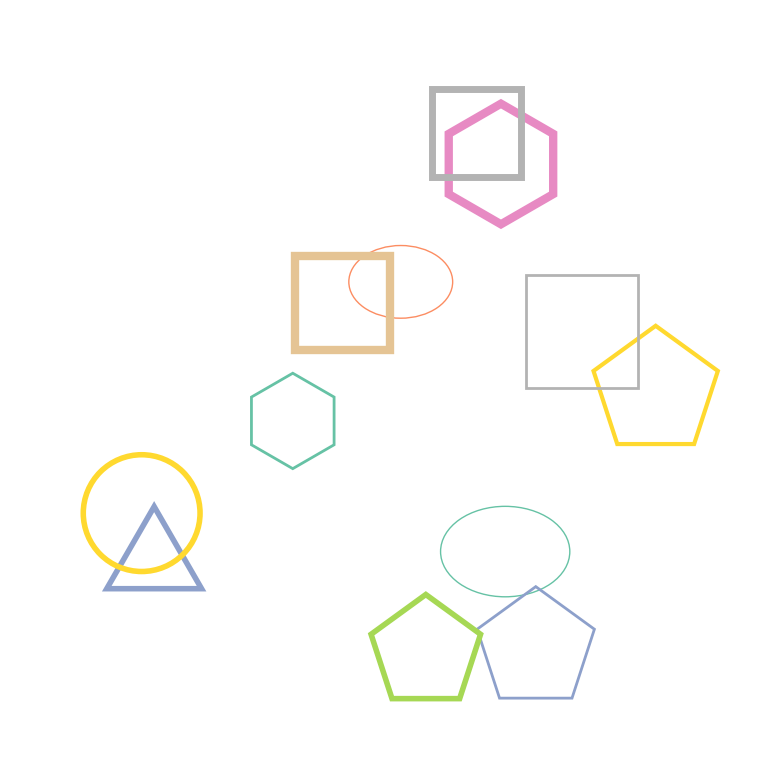[{"shape": "oval", "thickness": 0.5, "radius": 0.42, "center": [0.656, 0.284]}, {"shape": "hexagon", "thickness": 1, "radius": 0.31, "center": [0.38, 0.453]}, {"shape": "oval", "thickness": 0.5, "radius": 0.34, "center": [0.52, 0.634]}, {"shape": "triangle", "thickness": 2, "radius": 0.36, "center": [0.2, 0.271]}, {"shape": "pentagon", "thickness": 1, "radius": 0.4, "center": [0.696, 0.158]}, {"shape": "hexagon", "thickness": 3, "radius": 0.39, "center": [0.651, 0.787]}, {"shape": "pentagon", "thickness": 2, "radius": 0.37, "center": [0.553, 0.153]}, {"shape": "pentagon", "thickness": 1.5, "radius": 0.42, "center": [0.852, 0.492]}, {"shape": "circle", "thickness": 2, "radius": 0.38, "center": [0.184, 0.334]}, {"shape": "square", "thickness": 3, "radius": 0.31, "center": [0.445, 0.606]}, {"shape": "square", "thickness": 1, "radius": 0.37, "center": [0.756, 0.569]}, {"shape": "square", "thickness": 2.5, "radius": 0.29, "center": [0.619, 0.827]}]